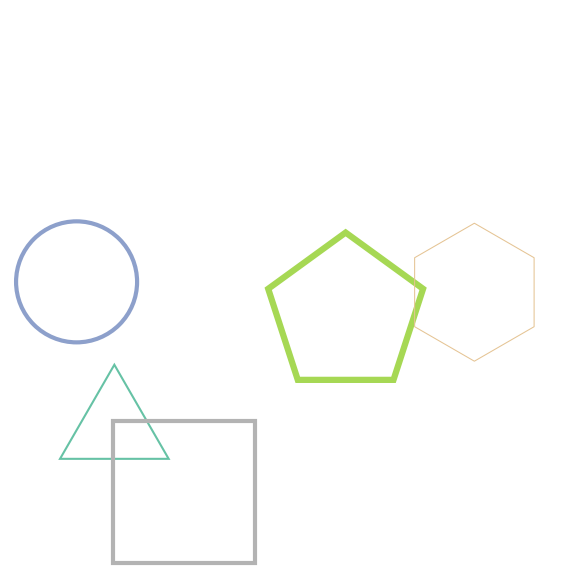[{"shape": "triangle", "thickness": 1, "radius": 0.54, "center": [0.198, 0.259]}, {"shape": "circle", "thickness": 2, "radius": 0.52, "center": [0.133, 0.511]}, {"shape": "pentagon", "thickness": 3, "radius": 0.7, "center": [0.599, 0.455]}, {"shape": "hexagon", "thickness": 0.5, "radius": 0.6, "center": [0.821, 0.493]}, {"shape": "square", "thickness": 2, "radius": 0.62, "center": [0.318, 0.147]}]